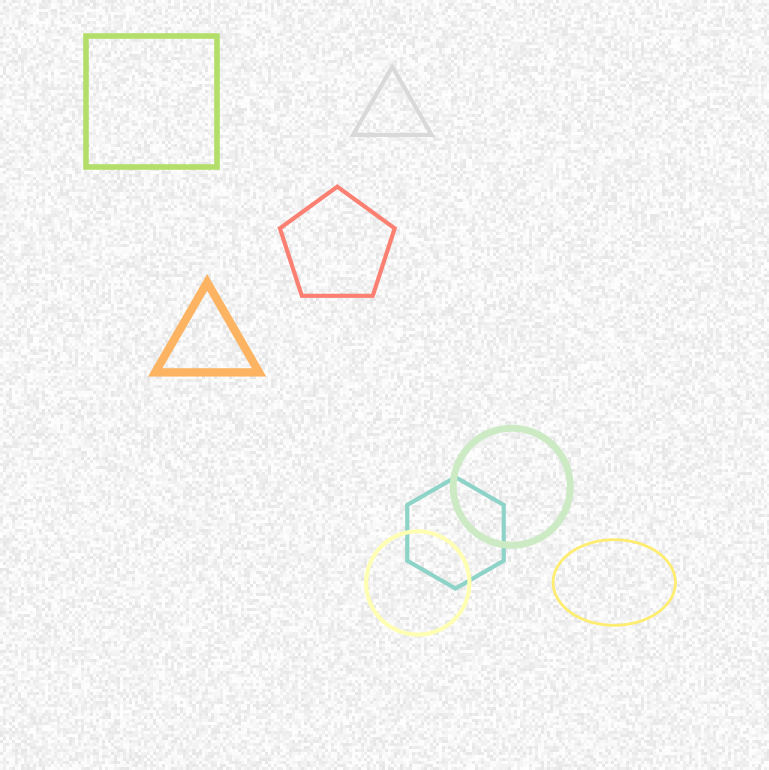[{"shape": "hexagon", "thickness": 1.5, "radius": 0.36, "center": [0.592, 0.308]}, {"shape": "circle", "thickness": 1.5, "radius": 0.34, "center": [0.543, 0.243]}, {"shape": "pentagon", "thickness": 1.5, "radius": 0.39, "center": [0.438, 0.679]}, {"shape": "triangle", "thickness": 3, "radius": 0.39, "center": [0.269, 0.555]}, {"shape": "square", "thickness": 2, "radius": 0.42, "center": [0.197, 0.868]}, {"shape": "triangle", "thickness": 1.5, "radius": 0.3, "center": [0.509, 0.854]}, {"shape": "circle", "thickness": 2.5, "radius": 0.38, "center": [0.665, 0.368]}, {"shape": "oval", "thickness": 1, "radius": 0.4, "center": [0.798, 0.244]}]